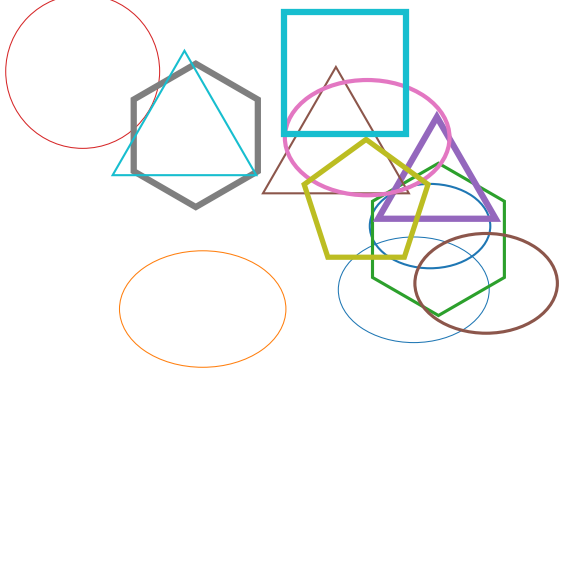[{"shape": "oval", "thickness": 0.5, "radius": 0.65, "center": [0.716, 0.497]}, {"shape": "oval", "thickness": 1, "radius": 0.52, "center": [0.745, 0.608]}, {"shape": "oval", "thickness": 0.5, "radius": 0.72, "center": [0.351, 0.464]}, {"shape": "hexagon", "thickness": 1.5, "radius": 0.66, "center": [0.759, 0.585]}, {"shape": "circle", "thickness": 0.5, "radius": 0.67, "center": [0.143, 0.875]}, {"shape": "triangle", "thickness": 3, "radius": 0.59, "center": [0.757, 0.679]}, {"shape": "oval", "thickness": 1.5, "radius": 0.62, "center": [0.842, 0.508]}, {"shape": "triangle", "thickness": 1, "radius": 0.73, "center": [0.582, 0.737]}, {"shape": "oval", "thickness": 2, "radius": 0.71, "center": [0.636, 0.761]}, {"shape": "hexagon", "thickness": 3, "radius": 0.62, "center": [0.339, 0.765]}, {"shape": "pentagon", "thickness": 2.5, "radius": 0.56, "center": [0.634, 0.645]}, {"shape": "triangle", "thickness": 1, "radius": 0.72, "center": [0.319, 0.768]}, {"shape": "square", "thickness": 3, "radius": 0.53, "center": [0.597, 0.873]}]